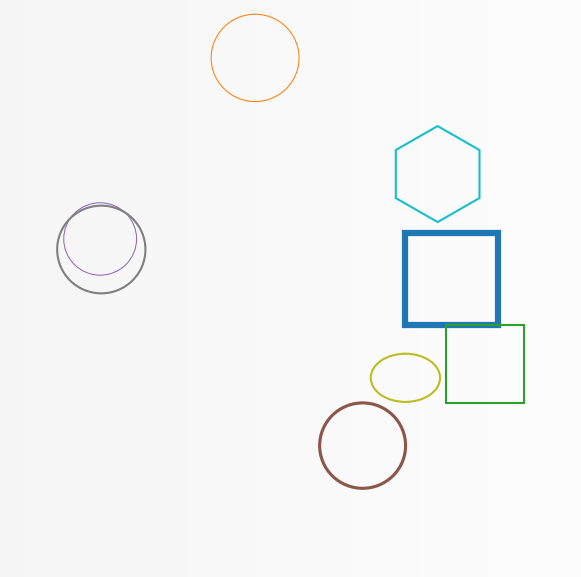[{"shape": "square", "thickness": 3, "radius": 0.4, "center": [0.777, 0.515]}, {"shape": "circle", "thickness": 0.5, "radius": 0.38, "center": [0.439, 0.899]}, {"shape": "square", "thickness": 1, "radius": 0.33, "center": [0.835, 0.369]}, {"shape": "circle", "thickness": 0.5, "radius": 0.31, "center": [0.172, 0.585]}, {"shape": "circle", "thickness": 1.5, "radius": 0.37, "center": [0.624, 0.228]}, {"shape": "circle", "thickness": 1, "radius": 0.38, "center": [0.174, 0.567]}, {"shape": "oval", "thickness": 1, "radius": 0.3, "center": [0.697, 0.345]}, {"shape": "hexagon", "thickness": 1, "radius": 0.42, "center": [0.753, 0.698]}]